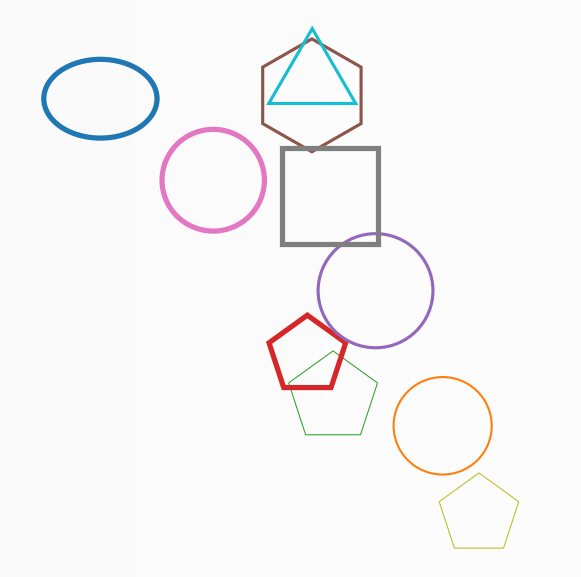[{"shape": "oval", "thickness": 2.5, "radius": 0.49, "center": [0.173, 0.828]}, {"shape": "circle", "thickness": 1, "radius": 0.42, "center": [0.762, 0.262]}, {"shape": "pentagon", "thickness": 0.5, "radius": 0.4, "center": [0.573, 0.311]}, {"shape": "pentagon", "thickness": 2.5, "radius": 0.35, "center": [0.529, 0.384]}, {"shape": "circle", "thickness": 1.5, "radius": 0.49, "center": [0.646, 0.496]}, {"shape": "hexagon", "thickness": 1.5, "radius": 0.49, "center": [0.537, 0.834]}, {"shape": "circle", "thickness": 2.5, "radius": 0.44, "center": [0.367, 0.687]}, {"shape": "square", "thickness": 2.5, "radius": 0.41, "center": [0.568, 0.66]}, {"shape": "pentagon", "thickness": 0.5, "radius": 0.36, "center": [0.824, 0.108]}, {"shape": "triangle", "thickness": 1.5, "radius": 0.43, "center": [0.537, 0.863]}]